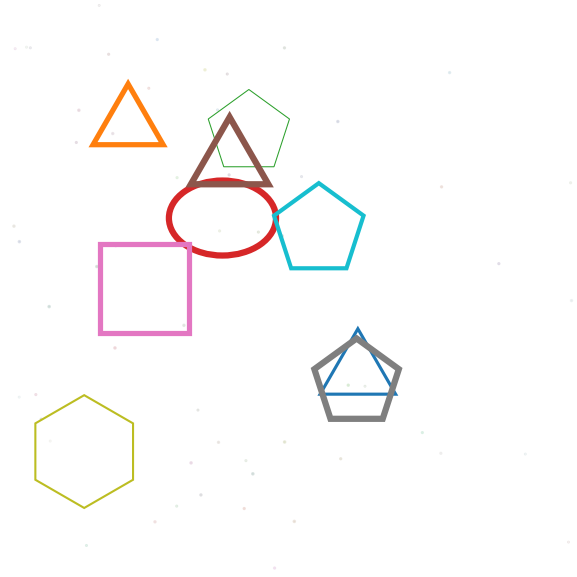[{"shape": "triangle", "thickness": 1.5, "radius": 0.38, "center": [0.62, 0.354]}, {"shape": "triangle", "thickness": 2.5, "radius": 0.35, "center": [0.222, 0.784]}, {"shape": "pentagon", "thickness": 0.5, "radius": 0.37, "center": [0.431, 0.77]}, {"shape": "oval", "thickness": 3, "radius": 0.46, "center": [0.385, 0.622]}, {"shape": "triangle", "thickness": 3, "radius": 0.39, "center": [0.398, 0.719]}, {"shape": "square", "thickness": 2.5, "radius": 0.38, "center": [0.25, 0.499]}, {"shape": "pentagon", "thickness": 3, "radius": 0.38, "center": [0.617, 0.336]}, {"shape": "hexagon", "thickness": 1, "radius": 0.49, "center": [0.146, 0.217]}, {"shape": "pentagon", "thickness": 2, "radius": 0.41, "center": [0.552, 0.601]}]